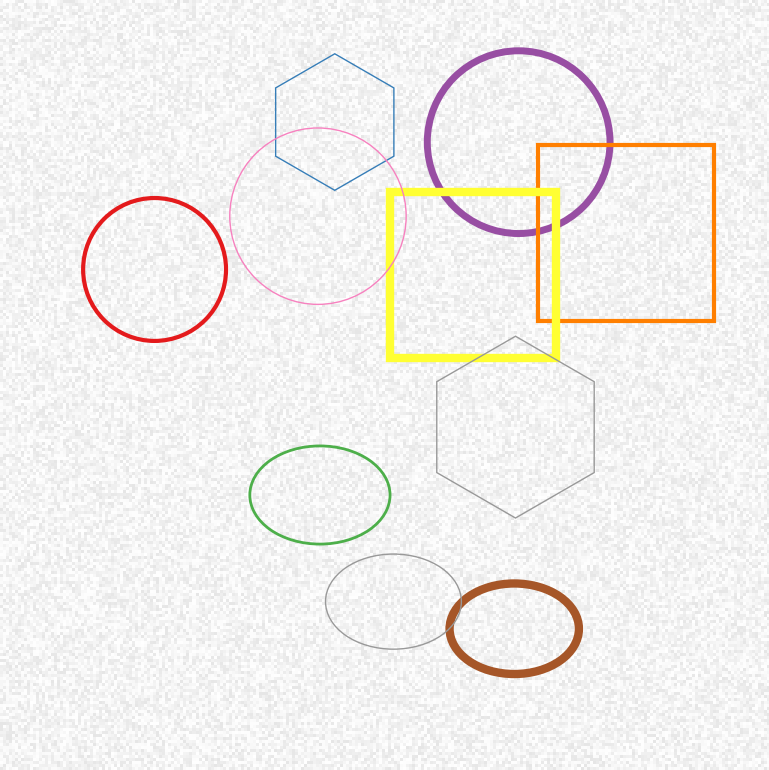[{"shape": "circle", "thickness": 1.5, "radius": 0.46, "center": [0.201, 0.65]}, {"shape": "hexagon", "thickness": 0.5, "radius": 0.44, "center": [0.435, 0.841]}, {"shape": "oval", "thickness": 1, "radius": 0.46, "center": [0.415, 0.357]}, {"shape": "circle", "thickness": 2.5, "radius": 0.59, "center": [0.674, 0.815]}, {"shape": "square", "thickness": 1.5, "radius": 0.57, "center": [0.813, 0.698]}, {"shape": "square", "thickness": 3, "radius": 0.54, "center": [0.615, 0.642]}, {"shape": "oval", "thickness": 3, "radius": 0.42, "center": [0.668, 0.183]}, {"shape": "circle", "thickness": 0.5, "radius": 0.57, "center": [0.413, 0.719]}, {"shape": "hexagon", "thickness": 0.5, "radius": 0.59, "center": [0.669, 0.445]}, {"shape": "oval", "thickness": 0.5, "radius": 0.44, "center": [0.511, 0.219]}]